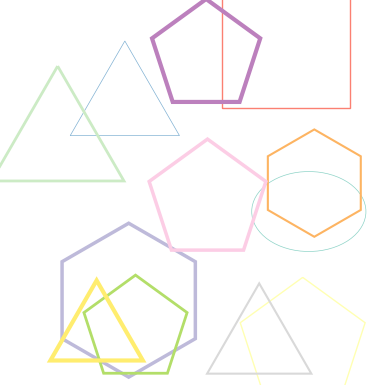[{"shape": "oval", "thickness": 0.5, "radius": 0.74, "center": [0.802, 0.451]}, {"shape": "pentagon", "thickness": 1, "radius": 0.85, "center": [0.786, 0.109]}, {"shape": "hexagon", "thickness": 2.5, "radius": 1.0, "center": [0.334, 0.22]}, {"shape": "square", "thickness": 1, "radius": 0.83, "center": [0.743, 0.885]}, {"shape": "triangle", "thickness": 0.5, "radius": 0.82, "center": [0.324, 0.73]}, {"shape": "hexagon", "thickness": 1.5, "radius": 0.7, "center": [0.816, 0.524]}, {"shape": "pentagon", "thickness": 2, "radius": 0.7, "center": [0.352, 0.145]}, {"shape": "pentagon", "thickness": 2.5, "radius": 0.8, "center": [0.539, 0.479]}, {"shape": "triangle", "thickness": 1.5, "radius": 0.78, "center": [0.673, 0.108]}, {"shape": "pentagon", "thickness": 3, "radius": 0.74, "center": [0.535, 0.855]}, {"shape": "triangle", "thickness": 2, "radius": 0.99, "center": [0.15, 0.629]}, {"shape": "triangle", "thickness": 3, "radius": 0.69, "center": [0.251, 0.133]}]